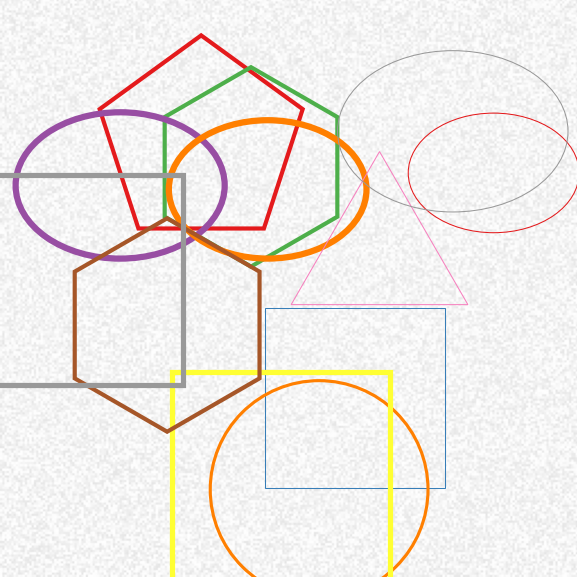[{"shape": "oval", "thickness": 0.5, "radius": 0.74, "center": [0.855, 0.7]}, {"shape": "pentagon", "thickness": 2, "radius": 0.92, "center": [0.348, 0.753]}, {"shape": "square", "thickness": 0.5, "radius": 0.78, "center": [0.615, 0.31]}, {"shape": "hexagon", "thickness": 2, "radius": 0.86, "center": [0.435, 0.71]}, {"shape": "oval", "thickness": 3, "radius": 0.9, "center": [0.208, 0.678]}, {"shape": "oval", "thickness": 3, "radius": 0.86, "center": [0.463, 0.671]}, {"shape": "circle", "thickness": 1.5, "radius": 0.94, "center": [0.553, 0.151]}, {"shape": "square", "thickness": 2.5, "radius": 0.95, "center": [0.487, 0.166]}, {"shape": "hexagon", "thickness": 2, "radius": 0.92, "center": [0.289, 0.436]}, {"shape": "triangle", "thickness": 0.5, "radius": 0.88, "center": [0.657, 0.56]}, {"shape": "oval", "thickness": 0.5, "radius": 1.0, "center": [0.784, 0.772]}, {"shape": "square", "thickness": 2.5, "radius": 0.91, "center": [0.135, 0.514]}]